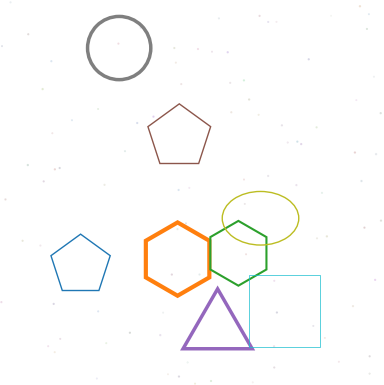[{"shape": "pentagon", "thickness": 1, "radius": 0.4, "center": [0.209, 0.311]}, {"shape": "hexagon", "thickness": 3, "radius": 0.48, "center": [0.461, 0.327]}, {"shape": "hexagon", "thickness": 1.5, "radius": 0.42, "center": [0.619, 0.342]}, {"shape": "triangle", "thickness": 2.5, "radius": 0.52, "center": [0.565, 0.146]}, {"shape": "pentagon", "thickness": 1, "radius": 0.43, "center": [0.466, 0.645]}, {"shape": "circle", "thickness": 2.5, "radius": 0.41, "center": [0.31, 0.875]}, {"shape": "oval", "thickness": 1, "radius": 0.5, "center": [0.677, 0.433]}, {"shape": "square", "thickness": 0.5, "radius": 0.47, "center": [0.739, 0.191]}]